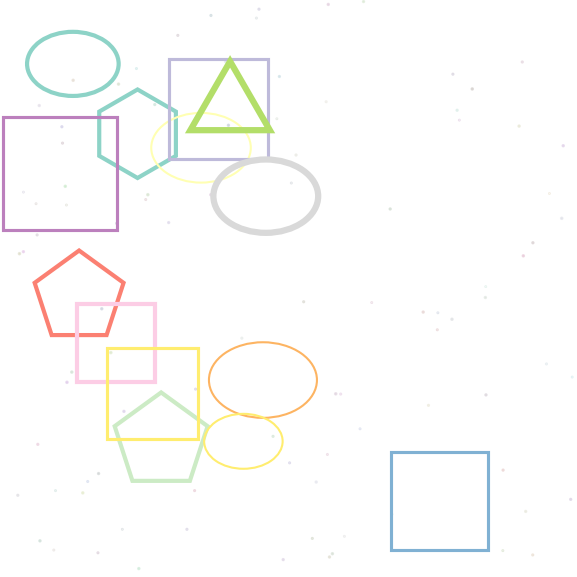[{"shape": "oval", "thickness": 2, "radius": 0.4, "center": [0.126, 0.889]}, {"shape": "hexagon", "thickness": 2, "radius": 0.38, "center": [0.238, 0.768]}, {"shape": "oval", "thickness": 1, "radius": 0.43, "center": [0.348, 0.743]}, {"shape": "square", "thickness": 1.5, "radius": 0.43, "center": [0.378, 0.81]}, {"shape": "pentagon", "thickness": 2, "radius": 0.4, "center": [0.137, 0.484]}, {"shape": "square", "thickness": 1.5, "radius": 0.42, "center": [0.761, 0.132]}, {"shape": "oval", "thickness": 1, "radius": 0.47, "center": [0.455, 0.341]}, {"shape": "triangle", "thickness": 3, "radius": 0.4, "center": [0.398, 0.813]}, {"shape": "square", "thickness": 2, "radius": 0.34, "center": [0.2, 0.406]}, {"shape": "oval", "thickness": 3, "radius": 0.45, "center": [0.46, 0.659]}, {"shape": "square", "thickness": 1.5, "radius": 0.49, "center": [0.103, 0.699]}, {"shape": "pentagon", "thickness": 2, "radius": 0.42, "center": [0.279, 0.235]}, {"shape": "oval", "thickness": 1, "radius": 0.34, "center": [0.421, 0.235]}, {"shape": "square", "thickness": 1.5, "radius": 0.39, "center": [0.263, 0.318]}]